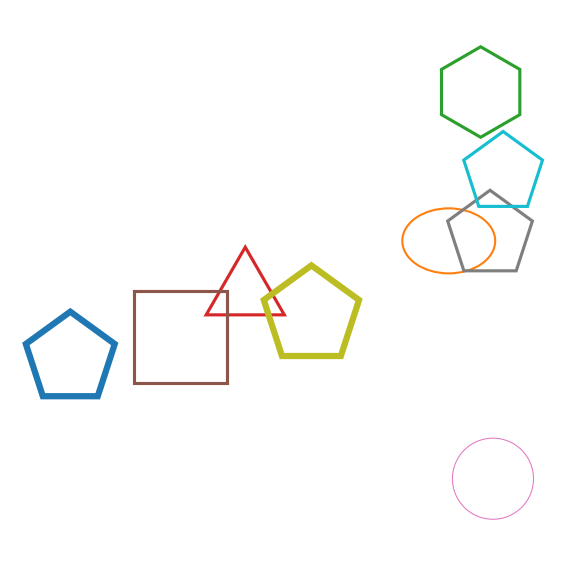[{"shape": "pentagon", "thickness": 3, "radius": 0.4, "center": [0.122, 0.379]}, {"shape": "oval", "thickness": 1, "radius": 0.4, "center": [0.777, 0.582]}, {"shape": "hexagon", "thickness": 1.5, "radius": 0.39, "center": [0.832, 0.84]}, {"shape": "triangle", "thickness": 1.5, "radius": 0.39, "center": [0.425, 0.493]}, {"shape": "square", "thickness": 1.5, "radius": 0.4, "center": [0.312, 0.415]}, {"shape": "circle", "thickness": 0.5, "radius": 0.35, "center": [0.854, 0.17]}, {"shape": "pentagon", "thickness": 1.5, "radius": 0.39, "center": [0.849, 0.593]}, {"shape": "pentagon", "thickness": 3, "radius": 0.43, "center": [0.539, 0.453]}, {"shape": "pentagon", "thickness": 1.5, "radius": 0.36, "center": [0.871, 0.7]}]